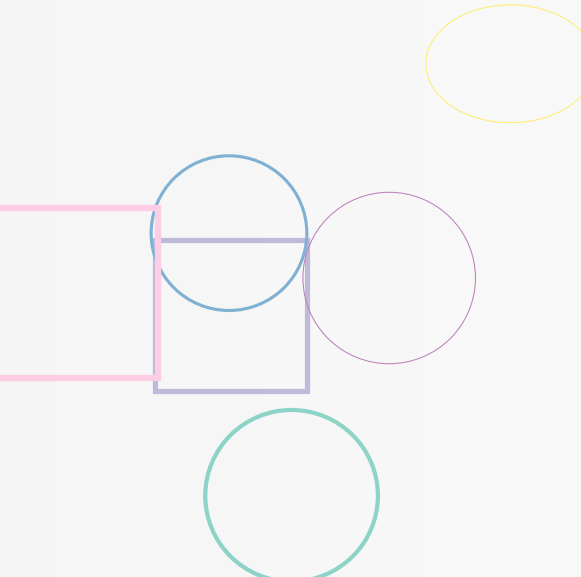[{"shape": "circle", "thickness": 2, "radius": 0.74, "center": [0.502, 0.141]}, {"shape": "square", "thickness": 2.5, "radius": 0.65, "center": [0.398, 0.453]}, {"shape": "circle", "thickness": 1.5, "radius": 0.67, "center": [0.394, 0.595]}, {"shape": "square", "thickness": 3, "radius": 0.74, "center": [0.125, 0.491]}, {"shape": "circle", "thickness": 0.5, "radius": 0.74, "center": [0.67, 0.518]}, {"shape": "oval", "thickness": 0.5, "radius": 0.73, "center": [0.878, 0.889]}]